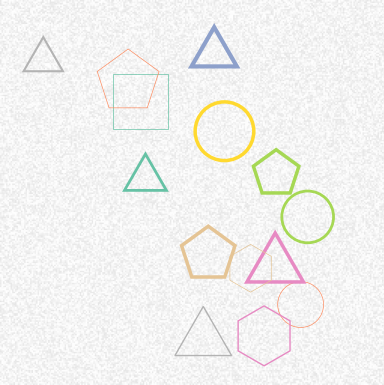[{"shape": "triangle", "thickness": 2, "radius": 0.31, "center": [0.378, 0.537]}, {"shape": "square", "thickness": 0.5, "radius": 0.36, "center": [0.365, 0.736]}, {"shape": "pentagon", "thickness": 0.5, "radius": 0.42, "center": [0.333, 0.788]}, {"shape": "circle", "thickness": 0.5, "radius": 0.3, "center": [0.781, 0.209]}, {"shape": "triangle", "thickness": 3, "radius": 0.34, "center": [0.556, 0.861]}, {"shape": "hexagon", "thickness": 1, "radius": 0.39, "center": [0.686, 0.128]}, {"shape": "triangle", "thickness": 2.5, "radius": 0.42, "center": [0.715, 0.31]}, {"shape": "circle", "thickness": 2, "radius": 0.34, "center": [0.799, 0.437]}, {"shape": "pentagon", "thickness": 2.5, "radius": 0.31, "center": [0.717, 0.549]}, {"shape": "circle", "thickness": 2.5, "radius": 0.38, "center": [0.583, 0.659]}, {"shape": "hexagon", "thickness": 0.5, "radius": 0.31, "center": [0.651, 0.303]}, {"shape": "pentagon", "thickness": 2.5, "radius": 0.36, "center": [0.541, 0.34]}, {"shape": "triangle", "thickness": 1, "radius": 0.42, "center": [0.528, 0.119]}, {"shape": "triangle", "thickness": 1.5, "radius": 0.29, "center": [0.112, 0.844]}]